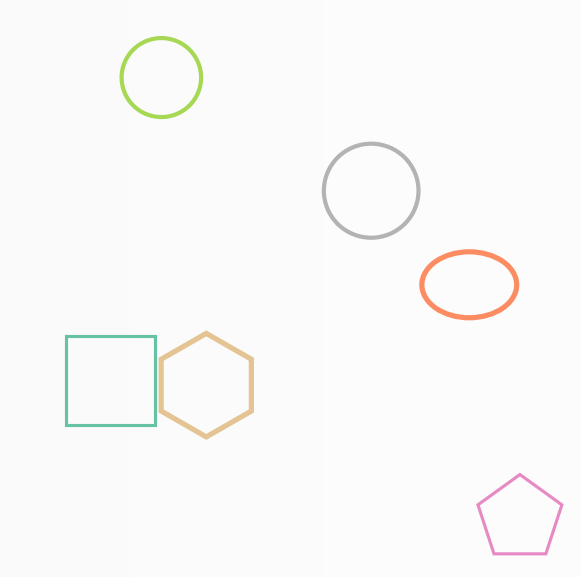[{"shape": "square", "thickness": 1.5, "radius": 0.39, "center": [0.19, 0.34]}, {"shape": "oval", "thickness": 2.5, "radius": 0.41, "center": [0.807, 0.506]}, {"shape": "pentagon", "thickness": 1.5, "radius": 0.38, "center": [0.894, 0.102]}, {"shape": "circle", "thickness": 2, "radius": 0.34, "center": [0.278, 0.865]}, {"shape": "hexagon", "thickness": 2.5, "radius": 0.45, "center": [0.355, 0.332]}, {"shape": "circle", "thickness": 2, "radius": 0.41, "center": [0.639, 0.669]}]